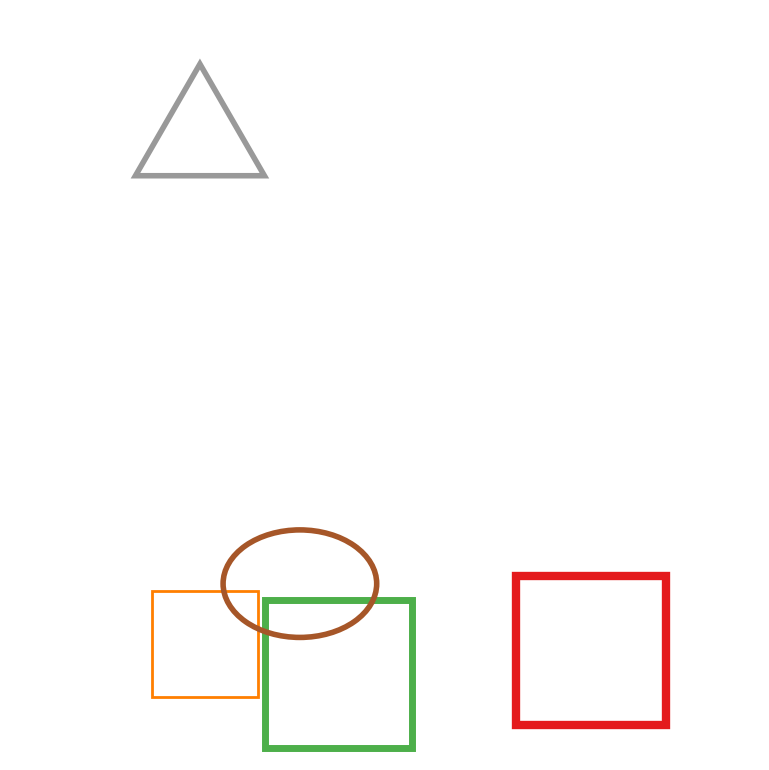[{"shape": "square", "thickness": 3, "radius": 0.49, "center": [0.767, 0.155]}, {"shape": "square", "thickness": 2.5, "radius": 0.48, "center": [0.439, 0.125]}, {"shape": "square", "thickness": 1, "radius": 0.34, "center": [0.266, 0.164]}, {"shape": "oval", "thickness": 2, "radius": 0.5, "center": [0.389, 0.242]}, {"shape": "triangle", "thickness": 2, "radius": 0.48, "center": [0.26, 0.82]}]